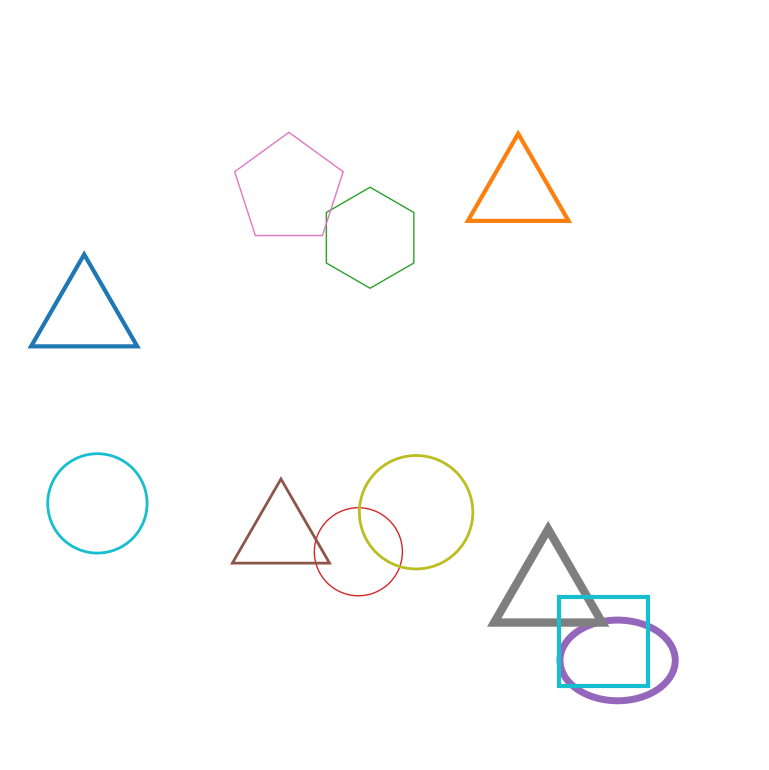[{"shape": "triangle", "thickness": 1.5, "radius": 0.4, "center": [0.109, 0.59]}, {"shape": "triangle", "thickness": 1.5, "radius": 0.38, "center": [0.673, 0.751]}, {"shape": "hexagon", "thickness": 0.5, "radius": 0.33, "center": [0.481, 0.691]}, {"shape": "circle", "thickness": 0.5, "radius": 0.29, "center": [0.465, 0.283]}, {"shape": "oval", "thickness": 2.5, "radius": 0.37, "center": [0.802, 0.142]}, {"shape": "triangle", "thickness": 1, "radius": 0.36, "center": [0.365, 0.305]}, {"shape": "pentagon", "thickness": 0.5, "radius": 0.37, "center": [0.375, 0.754]}, {"shape": "triangle", "thickness": 3, "radius": 0.4, "center": [0.712, 0.232]}, {"shape": "circle", "thickness": 1, "radius": 0.37, "center": [0.54, 0.335]}, {"shape": "square", "thickness": 1.5, "radius": 0.29, "center": [0.784, 0.167]}, {"shape": "circle", "thickness": 1, "radius": 0.32, "center": [0.126, 0.346]}]